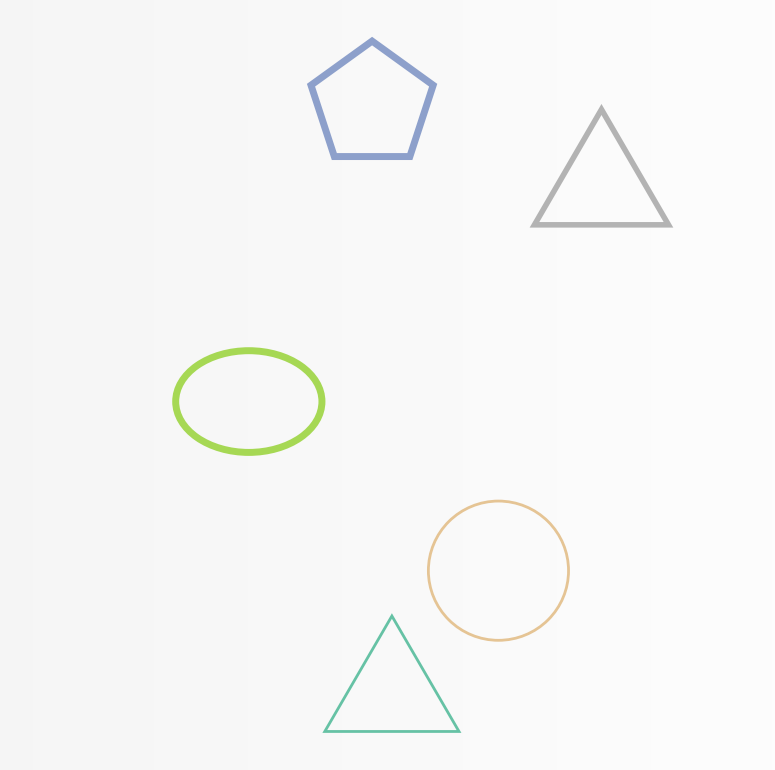[{"shape": "triangle", "thickness": 1, "radius": 0.5, "center": [0.506, 0.1]}, {"shape": "pentagon", "thickness": 2.5, "radius": 0.41, "center": [0.48, 0.864]}, {"shape": "oval", "thickness": 2.5, "radius": 0.47, "center": [0.321, 0.479]}, {"shape": "circle", "thickness": 1, "radius": 0.45, "center": [0.643, 0.259]}, {"shape": "triangle", "thickness": 2, "radius": 0.5, "center": [0.776, 0.758]}]